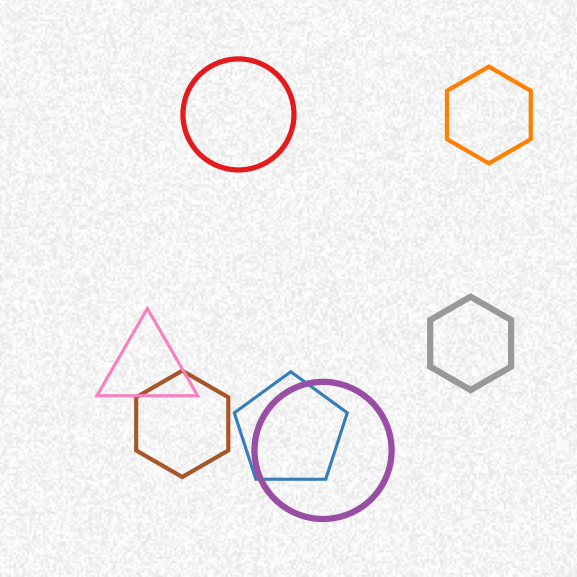[{"shape": "circle", "thickness": 2.5, "radius": 0.48, "center": [0.413, 0.801]}, {"shape": "pentagon", "thickness": 1.5, "radius": 0.51, "center": [0.504, 0.252]}, {"shape": "circle", "thickness": 3, "radius": 0.59, "center": [0.559, 0.219]}, {"shape": "hexagon", "thickness": 2, "radius": 0.42, "center": [0.847, 0.8]}, {"shape": "hexagon", "thickness": 2, "radius": 0.46, "center": [0.316, 0.265]}, {"shape": "triangle", "thickness": 1.5, "radius": 0.5, "center": [0.255, 0.364]}, {"shape": "hexagon", "thickness": 3, "radius": 0.4, "center": [0.815, 0.405]}]